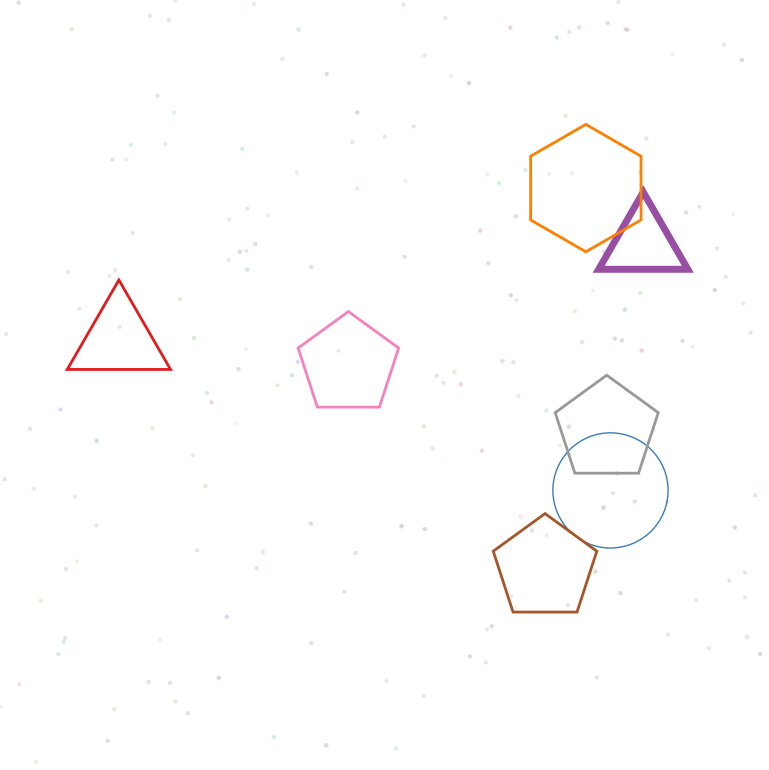[{"shape": "triangle", "thickness": 1, "radius": 0.39, "center": [0.154, 0.559]}, {"shape": "circle", "thickness": 0.5, "radius": 0.37, "center": [0.793, 0.363]}, {"shape": "triangle", "thickness": 2.5, "radius": 0.33, "center": [0.835, 0.684]}, {"shape": "hexagon", "thickness": 1, "radius": 0.41, "center": [0.761, 0.756]}, {"shape": "pentagon", "thickness": 1, "radius": 0.35, "center": [0.708, 0.262]}, {"shape": "pentagon", "thickness": 1, "radius": 0.34, "center": [0.452, 0.527]}, {"shape": "pentagon", "thickness": 1, "radius": 0.35, "center": [0.788, 0.442]}]